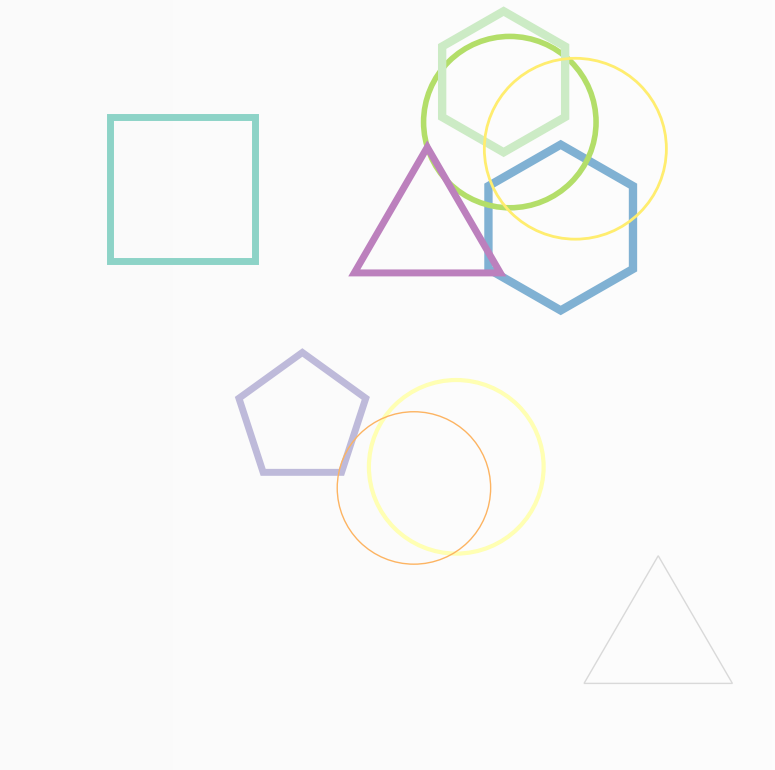[{"shape": "square", "thickness": 2.5, "radius": 0.47, "center": [0.235, 0.755]}, {"shape": "circle", "thickness": 1.5, "radius": 0.56, "center": [0.589, 0.394]}, {"shape": "pentagon", "thickness": 2.5, "radius": 0.43, "center": [0.39, 0.456]}, {"shape": "hexagon", "thickness": 3, "radius": 0.54, "center": [0.724, 0.705]}, {"shape": "circle", "thickness": 0.5, "radius": 0.49, "center": [0.534, 0.366]}, {"shape": "circle", "thickness": 2, "radius": 0.56, "center": [0.658, 0.841]}, {"shape": "triangle", "thickness": 0.5, "radius": 0.55, "center": [0.849, 0.168]}, {"shape": "triangle", "thickness": 2.5, "radius": 0.54, "center": [0.551, 0.7]}, {"shape": "hexagon", "thickness": 3, "radius": 0.46, "center": [0.65, 0.894]}, {"shape": "circle", "thickness": 1, "radius": 0.59, "center": [0.742, 0.807]}]